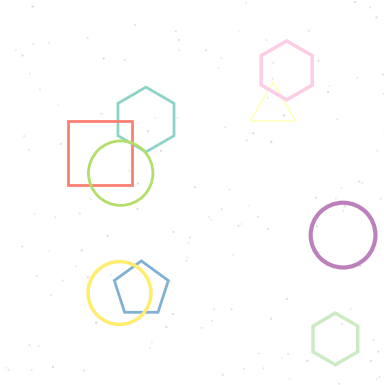[{"shape": "hexagon", "thickness": 2, "radius": 0.42, "center": [0.379, 0.69]}, {"shape": "triangle", "thickness": 1, "radius": 0.34, "center": [0.709, 0.719]}, {"shape": "square", "thickness": 2, "radius": 0.42, "center": [0.26, 0.603]}, {"shape": "pentagon", "thickness": 2, "radius": 0.37, "center": [0.367, 0.249]}, {"shape": "circle", "thickness": 2, "radius": 0.42, "center": [0.313, 0.55]}, {"shape": "hexagon", "thickness": 2.5, "radius": 0.38, "center": [0.745, 0.817]}, {"shape": "circle", "thickness": 3, "radius": 0.42, "center": [0.891, 0.389]}, {"shape": "hexagon", "thickness": 2.5, "radius": 0.34, "center": [0.871, 0.12]}, {"shape": "circle", "thickness": 2.5, "radius": 0.41, "center": [0.31, 0.239]}]